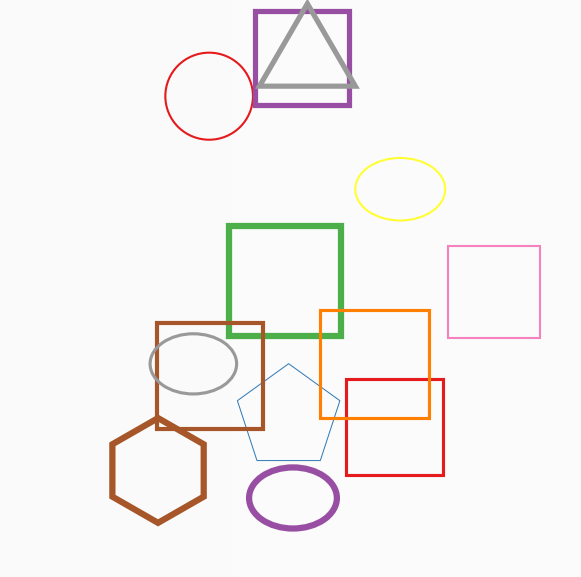[{"shape": "circle", "thickness": 1, "radius": 0.38, "center": [0.36, 0.833]}, {"shape": "square", "thickness": 1.5, "radius": 0.42, "center": [0.679, 0.259]}, {"shape": "pentagon", "thickness": 0.5, "radius": 0.46, "center": [0.497, 0.277]}, {"shape": "square", "thickness": 3, "radius": 0.48, "center": [0.49, 0.513]}, {"shape": "square", "thickness": 2.5, "radius": 0.41, "center": [0.52, 0.899]}, {"shape": "oval", "thickness": 3, "radius": 0.38, "center": [0.504, 0.137]}, {"shape": "square", "thickness": 1.5, "radius": 0.47, "center": [0.645, 0.369]}, {"shape": "oval", "thickness": 1, "radius": 0.39, "center": [0.689, 0.671]}, {"shape": "hexagon", "thickness": 3, "radius": 0.45, "center": [0.272, 0.184]}, {"shape": "square", "thickness": 2, "radius": 0.46, "center": [0.362, 0.348]}, {"shape": "square", "thickness": 1, "radius": 0.4, "center": [0.85, 0.494]}, {"shape": "triangle", "thickness": 2.5, "radius": 0.48, "center": [0.529, 0.898]}, {"shape": "oval", "thickness": 1.5, "radius": 0.37, "center": [0.333, 0.369]}]